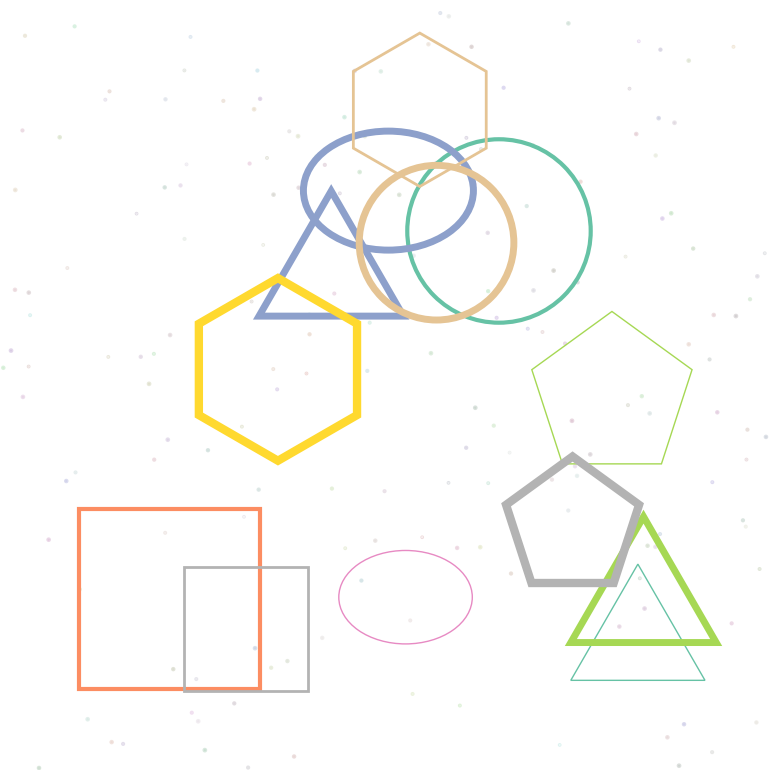[{"shape": "triangle", "thickness": 0.5, "radius": 0.5, "center": [0.828, 0.167]}, {"shape": "circle", "thickness": 1.5, "radius": 0.6, "center": [0.648, 0.7]}, {"shape": "square", "thickness": 1.5, "radius": 0.59, "center": [0.22, 0.222]}, {"shape": "triangle", "thickness": 2.5, "radius": 0.54, "center": [0.43, 0.644]}, {"shape": "oval", "thickness": 2.5, "radius": 0.55, "center": [0.504, 0.752]}, {"shape": "oval", "thickness": 0.5, "radius": 0.43, "center": [0.527, 0.224]}, {"shape": "pentagon", "thickness": 0.5, "radius": 0.55, "center": [0.795, 0.486]}, {"shape": "triangle", "thickness": 2.5, "radius": 0.54, "center": [0.836, 0.22]}, {"shape": "hexagon", "thickness": 3, "radius": 0.59, "center": [0.361, 0.52]}, {"shape": "circle", "thickness": 2.5, "radius": 0.5, "center": [0.567, 0.685]}, {"shape": "hexagon", "thickness": 1, "radius": 0.5, "center": [0.545, 0.857]}, {"shape": "pentagon", "thickness": 3, "radius": 0.45, "center": [0.744, 0.316]}, {"shape": "square", "thickness": 1, "radius": 0.4, "center": [0.32, 0.184]}]